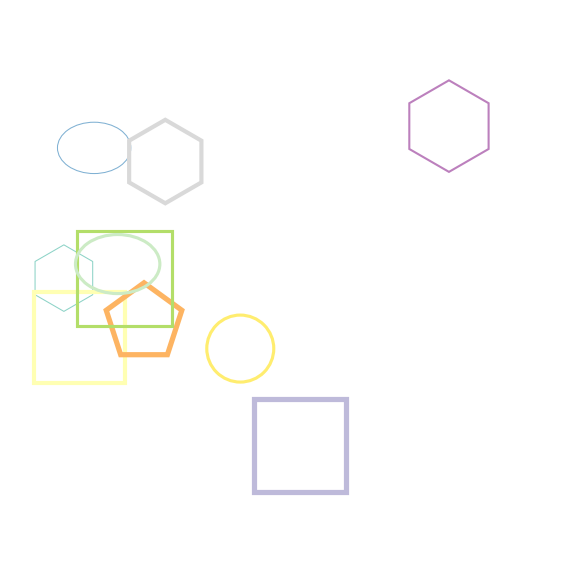[{"shape": "hexagon", "thickness": 0.5, "radius": 0.29, "center": [0.111, 0.518]}, {"shape": "square", "thickness": 2, "radius": 0.39, "center": [0.138, 0.415]}, {"shape": "square", "thickness": 2.5, "radius": 0.4, "center": [0.52, 0.227]}, {"shape": "oval", "thickness": 0.5, "radius": 0.32, "center": [0.163, 0.743]}, {"shape": "pentagon", "thickness": 2.5, "radius": 0.34, "center": [0.249, 0.441]}, {"shape": "square", "thickness": 1.5, "radius": 0.41, "center": [0.216, 0.516]}, {"shape": "hexagon", "thickness": 2, "radius": 0.36, "center": [0.286, 0.719]}, {"shape": "hexagon", "thickness": 1, "radius": 0.4, "center": [0.777, 0.781]}, {"shape": "oval", "thickness": 1.5, "radius": 0.37, "center": [0.204, 0.542]}, {"shape": "circle", "thickness": 1.5, "radius": 0.29, "center": [0.416, 0.396]}]